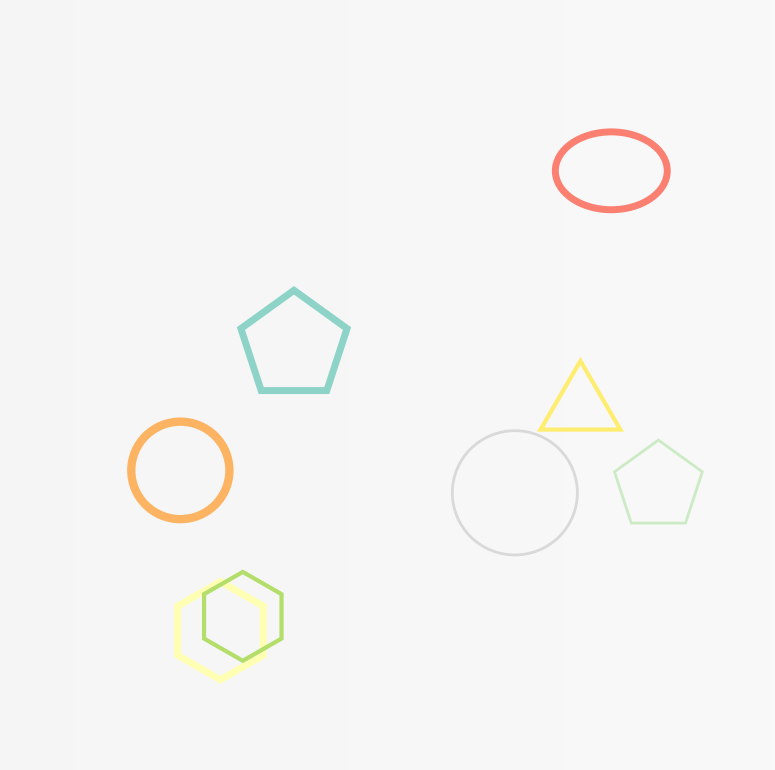[{"shape": "pentagon", "thickness": 2.5, "radius": 0.36, "center": [0.379, 0.551]}, {"shape": "hexagon", "thickness": 2.5, "radius": 0.32, "center": [0.284, 0.181]}, {"shape": "oval", "thickness": 2.5, "radius": 0.36, "center": [0.789, 0.778]}, {"shape": "circle", "thickness": 3, "radius": 0.32, "center": [0.233, 0.389]}, {"shape": "hexagon", "thickness": 1.5, "radius": 0.29, "center": [0.313, 0.2]}, {"shape": "circle", "thickness": 1, "radius": 0.4, "center": [0.664, 0.36]}, {"shape": "pentagon", "thickness": 1, "radius": 0.3, "center": [0.85, 0.369]}, {"shape": "triangle", "thickness": 1.5, "radius": 0.3, "center": [0.749, 0.472]}]